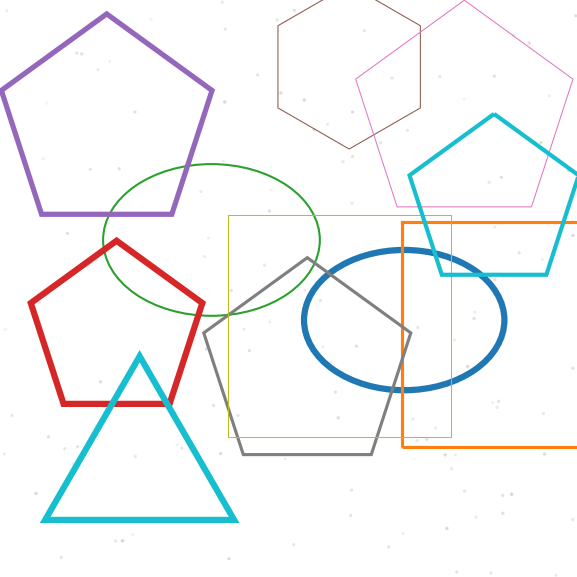[{"shape": "oval", "thickness": 3, "radius": 0.87, "center": [0.7, 0.445]}, {"shape": "square", "thickness": 1.5, "radius": 0.98, "center": [0.892, 0.42]}, {"shape": "oval", "thickness": 1, "radius": 0.94, "center": [0.366, 0.584]}, {"shape": "pentagon", "thickness": 3, "radius": 0.78, "center": [0.202, 0.426]}, {"shape": "pentagon", "thickness": 2.5, "radius": 0.96, "center": [0.185, 0.783]}, {"shape": "hexagon", "thickness": 0.5, "radius": 0.71, "center": [0.605, 0.883]}, {"shape": "pentagon", "thickness": 0.5, "radius": 0.99, "center": [0.804, 0.801]}, {"shape": "pentagon", "thickness": 1.5, "radius": 0.94, "center": [0.532, 0.364]}, {"shape": "square", "thickness": 0.5, "radius": 0.96, "center": [0.588, 0.434]}, {"shape": "pentagon", "thickness": 2, "radius": 0.77, "center": [0.856, 0.648]}, {"shape": "triangle", "thickness": 3, "radius": 0.94, "center": [0.242, 0.193]}]